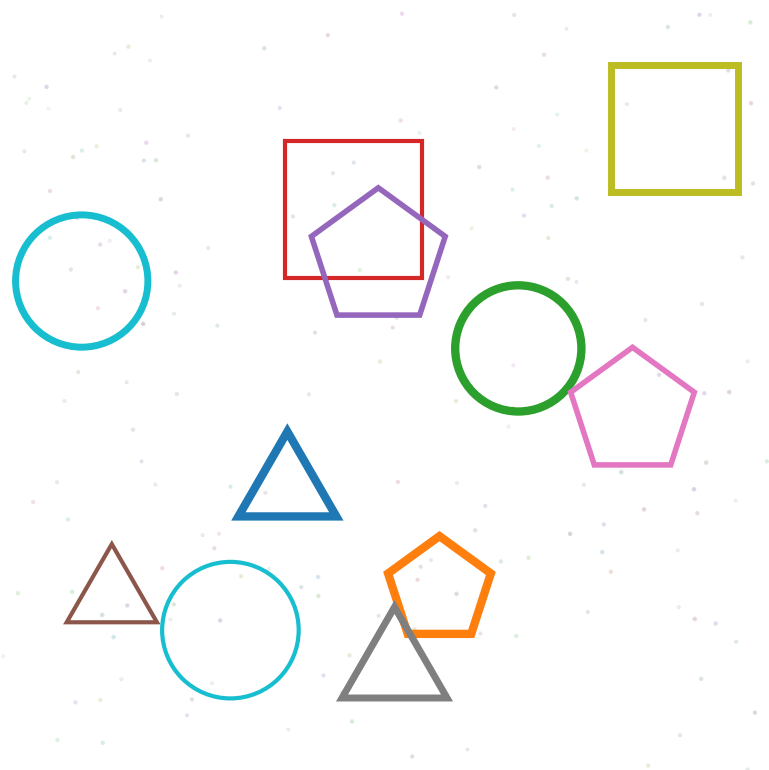[{"shape": "triangle", "thickness": 3, "radius": 0.37, "center": [0.373, 0.366]}, {"shape": "pentagon", "thickness": 3, "radius": 0.35, "center": [0.571, 0.234]}, {"shape": "circle", "thickness": 3, "radius": 0.41, "center": [0.673, 0.548]}, {"shape": "square", "thickness": 1.5, "radius": 0.44, "center": [0.459, 0.728]}, {"shape": "pentagon", "thickness": 2, "radius": 0.46, "center": [0.491, 0.665]}, {"shape": "triangle", "thickness": 1.5, "radius": 0.34, "center": [0.145, 0.226]}, {"shape": "pentagon", "thickness": 2, "radius": 0.42, "center": [0.821, 0.465]}, {"shape": "triangle", "thickness": 2.5, "radius": 0.39, "center": [0.512, 0.133]}, {"shape": "square", "thickness": 2.5, "radius": 0.41, "center": [0.876, 0.834]}, {"shape": "circle", "thickness": 2.5, "radius": 0.43, "center": [0.106, 0.635]}, {"shape": "circle", "thickness": 1.5, "radius": 0.44, "center": [0.299, 0.182]}]